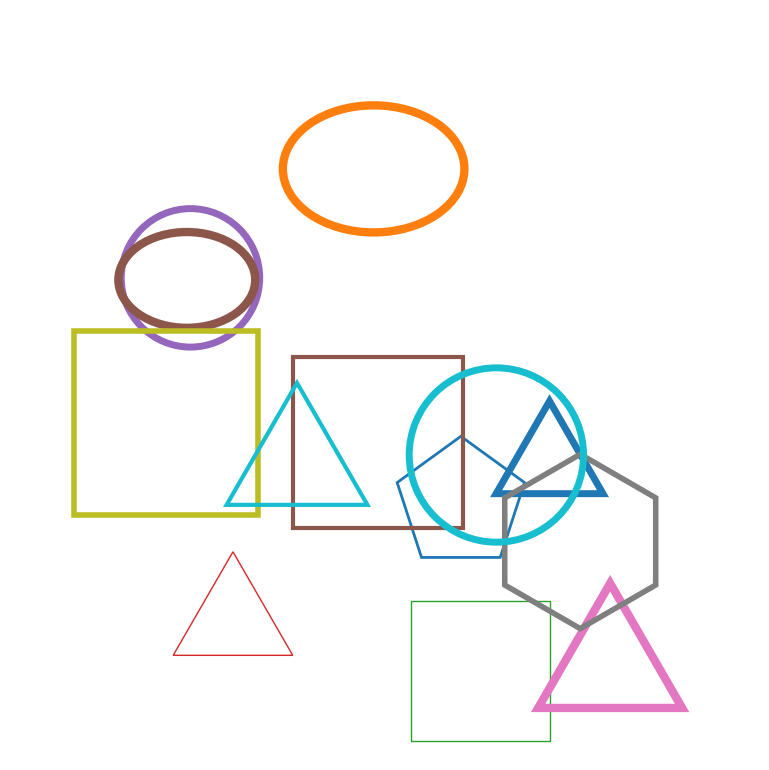[{"shape": "pentagon", "thickness": 1, "radius": 0.43, "center": [0.599, 0.346]}, {"shape": "triangle", "thickness": 2.5, "radius": 0.4, "center": [0.714, 0.399]}, {"shape": "oval", "thickness": 3, "radius": 0.59, "center": [0.485, 0.781]}, {"shape": "square", "thickness": 0.5, "radius": 0.45, "center": [0.624, 0.128]}, {"shape": "triangle", "thickness": 0.5, "radius": 0.45, "center": [0.303, 0.194]}, {"shape": "circle", "thickness": 2.5, "radius": 0.45, "center": [0.247, 0.639]}, {"shape": "square", "thickness": 1.5, "radius": 0.55, "center": [0.491, 0.426]}, {"shape": "oval", "thickness": 3, "radius": 0.44, "center": [0.243, 0.636]}, {"shape": "triangle", "thickness": 3, "radius": 0.54, "center": [0.792, 0.135]}, {"shape": "hexagon", "thickness": 2, "radius": 0.57, "center": [0.754, 0.297]}, {"shape": "square", "thickness": 2, "radius": 0.6, "center": [0.216, 0.45]}, {"shape": "circle", "thickness": 2.5, "radius": 0.57, "center": [0.645, 0.409]}, {"shape": "triangle", "thickness": 1.5, "radius": 0.53, "center": [0.386, 0.397]}]